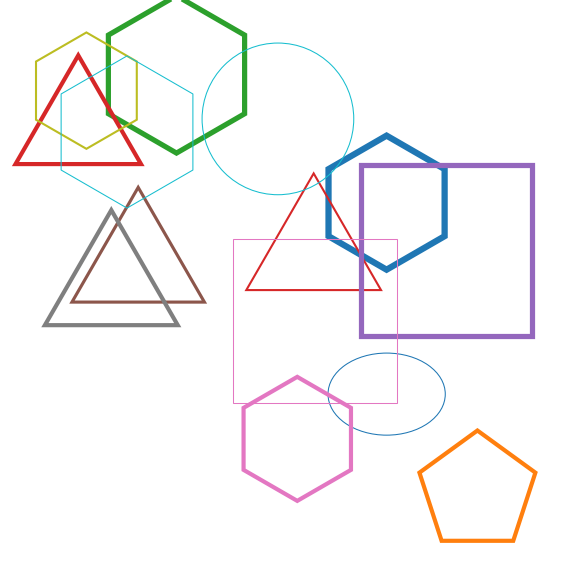[{"shape": "hexagon", "thickness": 3, "radius": 0.58, "center": [0.669, 0.648]}, {"shape": "oval", "thickness": 0.5, "radius": 0.51, "center": [0.67, 0.317]}, {"shape": "pentagon", "thickness": 2, "radius": 0.53, "center": [0.827, 0.148]}, {"shape": "hexagon", "thickness": 2.5, "radius": 0.68, "center": [0.306, 0.87]}, {"shape": "triangle", "thickness": 1, "radius": 0.67, "center": [0.543, 0.564]}, {"shape": "triangle", "thickness": 2, "radius": 0.63, "center": [0.136, 0.778]}, {"shape": "square", "thickness": 2.5, "radius": 0.74, "center": [0.773, 0.566]}, {"shape": "triangle", "thickness": 1.5, "radius": 0.66, "center": [0.239, 0.542]}, {"shape": "hexagon", "thickness": 2, "radius": 0.54, "center": [0.515, 0.239]}, {"shape": "square", "thickness": 0.5, "radius": 0.71, "center": [0.545, 0.444]}, {"shape": "triangle", "thickness": 2, "radius": 0.66, "center": [0.193, 0.502]}, {"shape": "hexagon", "thickness": 1, "radius": 0.5, "center": [0.15, 0.842]}, {"shape": "hexagon", "thickness": 0.5, "radius": 0.66, "center": [0.22, 0.771]}, {"shape": "circle", "thickness": 0.5, "radius": 0.66, "center": [0.481, 0.793]}]